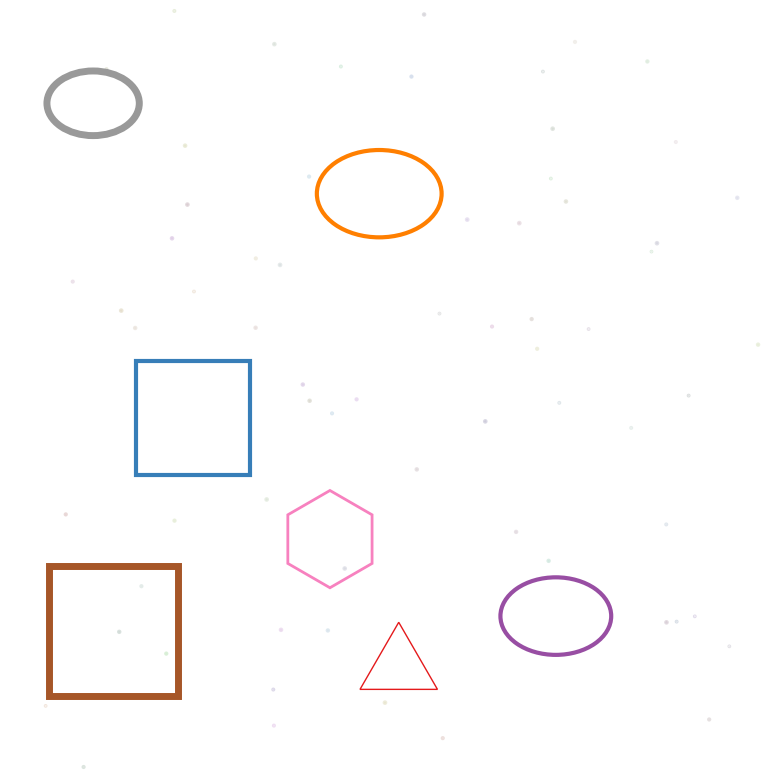[{"shape": "triangle", "thickness": 0.5, "radius": 0.29, "center": [0.518, 0.134]}, {"shape": "square", "thickness": 1.5, "radius": 0.37, "center": [0.251, 0.457]}, {"shape": "oval", "thickness": 1.5, "radius": 0.36, "center": [0.722, 0.2]}, {"shape": "oval", "thickness": 1.5, "radius": 0.41, "center": [0.493, 0.748]}, {"shape": "square", "thickness": 2.5, "radius": 0.42, "center": [0.147, 0.181]}, {"shape": "hexagon", "thickness": 1, "radius": 0.32, "center": [0.429, 0.3]}, {"shape": "oval", "thickness": 2.5, "radius": 0.3, "center": [0.121, 0.866]}]